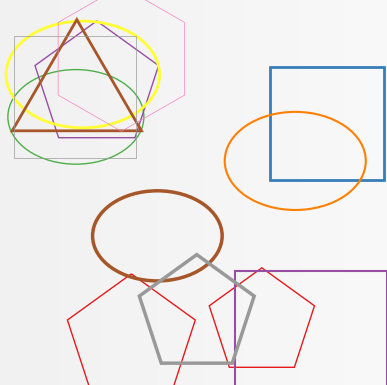[{"shape": "pentagon", "thickness": 1, "radius": 0.87, "center": [0.339, 0.115]}, {"shape": "pentagon", "thickness": 1, "radius": 0.71, "center": [0.676, 0.162]}, {"shape": "square", "thickness": 2, "radius": 0.74, "center": [0.844, 0.68]}, {"shape": "oval", "thickness": 1, "radius": 0.88, "center": [0.196, 0.696]}, {"shape": "square", "thickness": 1.5, "radius": 0.98, "center": [0.802, 0.101]}, {"shape": "pentagon", "thickness": 1, "radius": 0.84, "center": [0.25, 0.778]}, {"shape": "oval", "thickness": 1.5, "radius": 0.91, "center": [0.762, 0.582]}, {"shape": "oval", "thickness": 2, "radius": 0.99, "center": [0.214, 0.807]}, {"shape": "triangle", "thickness": 2, "radius": 0.96, "center": [0.198, 0.757]}, {"shape": "oval", "thickness": 2.5, "radius": 0.84, "center": [0.406, 0.387]}, {"shape": "hexagon", "thickness": 0.5, "radius": 0.94, "center": [0.313, 0.847]}, {"shape": "square", "thickness": 0.5, "radius": 0.79, "center": [0.194, 0.748]}, {"shape": "pentagon", "thickness": 2.5, "radius": 0.78, "center": [0.508, 0.183]}]